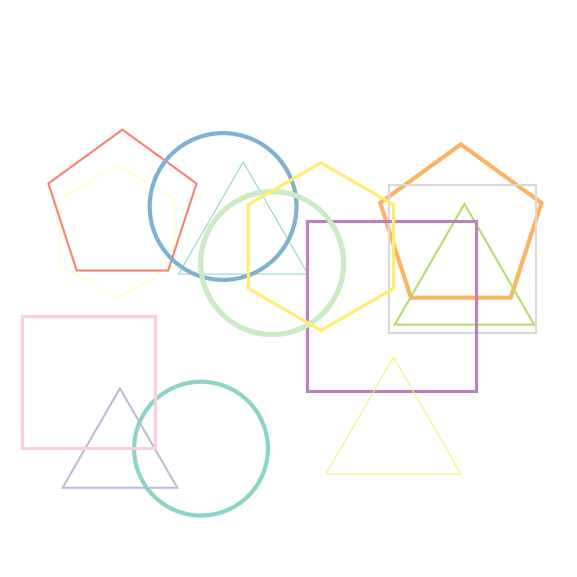[{"shape": "triangle", "thickness": 0.5, "radius": 0.65, "center": [0.421, 0.589]}, {"shape": "circle", "thickness": 2, "radius": 0.58, "center": [0.348, 0.222]}, {"shape": "hexagon", "thickness": 0.5, "radius": 0.57, "center": [0.204, 0.598]}, {"shape": "triangle", "thickness": 1, "radius": 0.57, "center": [0.208, 0.212]}, {"shape": "pentagon", "thickness": 1, "radius": 0.67, "center": [0.212, 0.64]}, {"shape": "circle", "thickness": 2, "radius": 0.64, "center": [0.386, 0.642]}, {"shape": "pentagon", "thickness": 2, "radius": 0.73, "center": [0.798, 0.602]}, {"shape": "triangle", "thickness": 1, "radius": 0.7, "center": [0.804, 0.507]}, {"shape": "square", "thickness": 1.5, "radius": 0.57, "center": [0.153, 0.338]}, {"shape": "square", "thickness": 1, "radius": 0.64, "center": [0.801, 0.55]}, {"shape": "square", "thickness": 1.5, "radius": 0.73, "center": [0.678, 0.469]}, {"shape": "circle", "thickness": 2.5, "radius": 0.62, "center": [0.471, 0.544]}, {"shape": "hexagon", "thickness": 1.5, "radius": 0.73, "center": [0.556, 0.572]}, {"shape": "triangle", "thickness": 0.5, "radius": 0.67, "center": [0.681, 0.246]}]